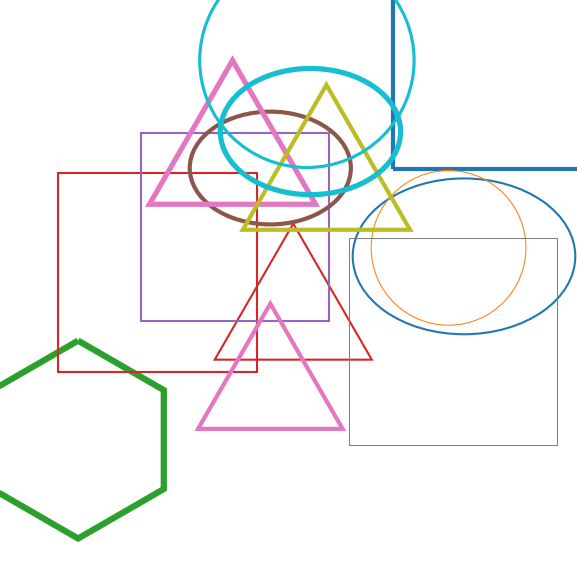[{"shape": "oval", "thickness": 1, "radius": 0.96, "center": [0.803, 0.555]}, {"shape": "square", "thickness": 2, "radius": 0.89, "center": [0.859, 0.886]}, {"shape": "circle", "thickness": 0.5, "radius": 0.67, "center": [0.777, 0.57]}, {"shape": "hexagon", "thickness": 3, "radius": 0.86, "center": [0.135, 0.238]}, {"shape": "triangle", "thickness": 1, "radius": 0.79, "center": [0.508, 0.455]}, {"shape": "square", "thickness": 1, "radius": 0.86, "center": [0.273, 0.527]}, {"shape": "square", "thickness": 1, "radius": 0.81, "center": [0.407, 0.606]}, {"shape": "oval", "thickness": 2, "radius": 0.7, "center": [0.468, 0.708]}, {"shape": "triangle", "thickness": 2.5, "radius": 0.83, "center": [0.403, 0.728]}, {"shape": "triangle", "thickness": 2, "radius": 0.72, "center": [0.468, 0.329]}, {"shape": "square", "thickness": 0.5, "radius": 0.9, "center": [0.784, 0.408]}, {"shape": "triangle", "thickness": 2, "radius": 0.84, "center": [0.565, 0.685]}, {"shape": "circle", "thickness": 1.5, "radius": 0.93, "center": [0.531, 0.895]}, {"shape": "oval", "thickness": 2.5, "radius": 0.78, "center": [0.538, 0.771]}]